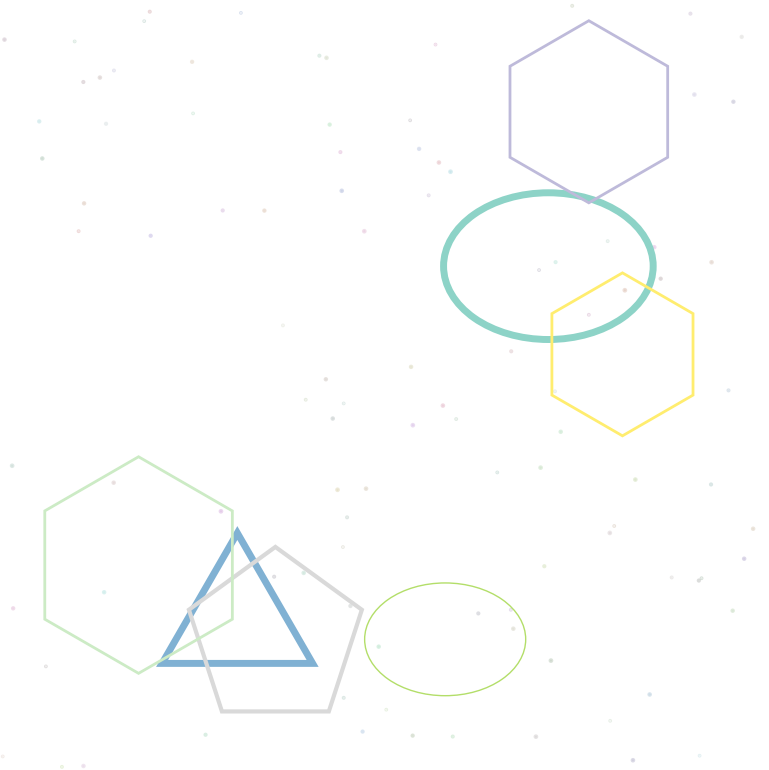[{"shape": "oval", "thickness": 2.5, "radius": 0.68, "center": [0.712, 0.654]}, {"shape": "hexagon", "thickness": 1, "radius": 0.59, "center": [0.765, 0.855]}, {"shape": "triangle", "thickness": 2.5, "radius": 0.56, "center": [0.308, 0.195]}, {"shape": "oval", "thickness": 0.5, "radius": 0.52, "center": [0.578, 0.17]}, {"shape": "pentagon", "thickness": 1.5, "radius": 0.59, "center": [0.358, 0.172]}, {"shape": "hexagon", "thickness": 1, "radius": 0.7, "center": [0.18, 0.266]}, {"shape": "hexagon", "thickness": 1, "radius": 0.53, "center": [0.808, 0.54]}]